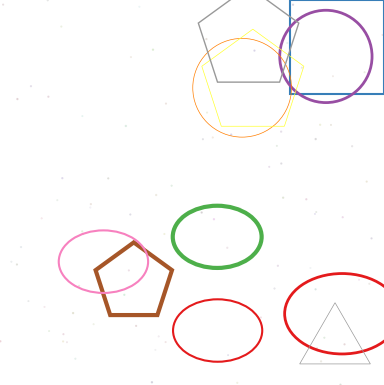[{"shape": "oval", "thickness": 2, "radius": 0.75, "center": [0.889, 0.185]}, {"shape": "oval", "thickness": 1.5, "radius": 0.58, "center": [0.565, 0.142]}, {"shape": "square", "thickness": 1.5, "radius": 0.61, "center": [0.876, 0.877]}, {"shape": "oval", "thickness": 3, "radius": 0.58, "center": [0.564, 0.385]}, {"shape": "circle", "thickness": 2, "radius": 0.6, "center": [0.846, 0.853]}, {"shape": "circle", "thickness": 0.5, "radius": 0.64, "center": [0.629, 0.772]}, {"shape": "pentagon", "thickness": 0.5, "radius": 0.7, "center": [0.657, 0.785]}, {"shape": "pentagon", "thickness": 3, "radius": 0.52, "center": [0.347, 0.266]}, {"shape": "oval", "thickness": 1.5, "radius": 0.58, "center": [0.269, 0.32]}, {"shape": "triangle", "thickness": 0.5, "radius": 0.53, "center": [0.87, 0.108]}, {"shape": "pentagon", "thickness": 1, "radius": 0.69, "center": [0.646, 0.898]}]